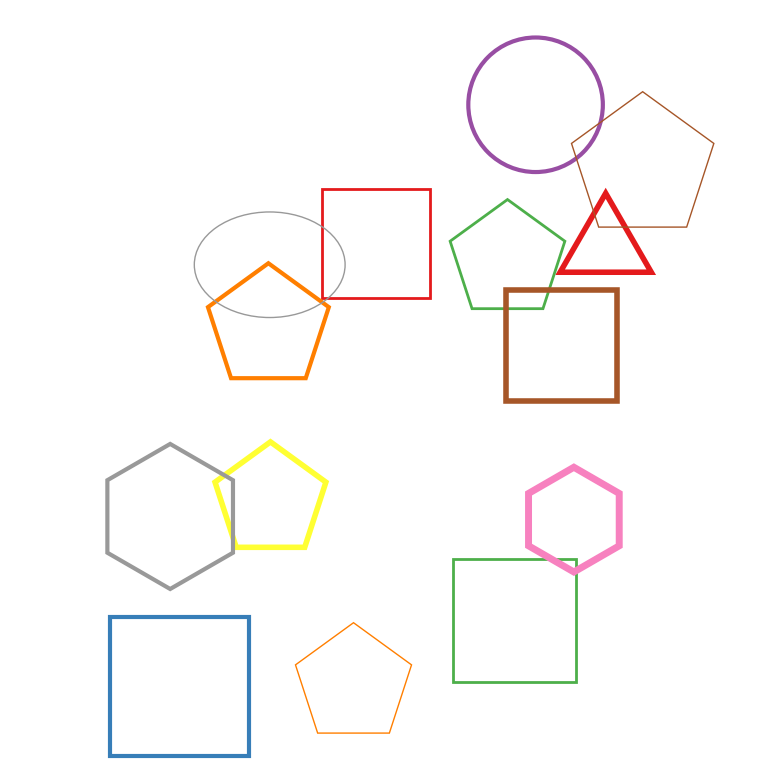[{"shape": "square", "thickness": 1, "radius": 0.35, "center": [0.488, 0.684]}, {"shape": "triangle", "thickness": 2, "radius": 0.34, "center": [0.787, 0.681]}, {"shape": "square", "thickness": 1.5, "radius": 0.45, "center": [0.233, 0.109]}, {"shape": "square", "thickness": 1, "radius": 0.4, "center": [0.668, 0.194]}, {"shape": "pentagon", "thickness": 1, "radius": 0.39, "center": [0.659, 0.663]}, {"shape": "circle", "thickness": 1.5, "radius": 0.44, "center": [0.696, 0.864]}, {"shape": "pentagon", "thickness": 1.5, "radius": 0.41, "center": [0.349, 0.576]}, {"shape": "pentagon", "thickness": 0.5, "radius": 0.4, "center": [0.459, 0.112]}, {"shape": "pentagon", "thickness": 2, "radius": 0.38, "center": [0.351, 0.35]}, {"shape": "pentagon", "thickness": 0.5, "radius": 0.49, "center": [0.835, 0.784]}, {"shape": "square", "thickness": 2, "radius": 0.36, "center": [0.729, 0.551]}, {"shape": "hexagon", "thickness": 2.5, "radius": 0.34, "center": [0.745, 0.325]}, {"shape": "oval", "thickness": 0.5, "radius": 0.49, "center": [0.35, 0.656]}, {"shape": "hexagon", "thickness": 1.5, "radius": 0.47, "center": [0.221, 0.329]}]